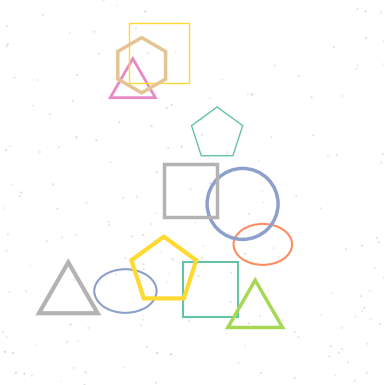[{"shape": "pentagon", "thickness": 1, "radius": 0.35, "center": [0.564, 0.652]}, {"shape": "square", "thickness": 1.5, "radius": 0.36, "center": [0.546, 0.248]}, {"shape": "oval", "thickness": 1.5, "radius": 0.38, "center": [0.683, 0.365]}, {"shape": "circle", "thickness": 2.5, "radius": 0.46, "center": [0.63, 0.47]}, {"shape": "oval", "thickness": 1.5, "radius": 0.4, "center": [0.326, 0.244]}, {"shape": "triangle", "thickness": 2, "radius": 0.34, "center": [0.345, 0.78]}, {"shape": "triangle", "thickness": 2.5, "radius": 0.41, "center": [0.663, 0.19]}, {"shape": "pentagon", "thickness": 3, "radius": 0.44, "center": [0.425, 0.297]}, {"shape": "square", "thickness": 1, "radius": 0.39, "center": [0.414, 0.861]}, {"shape": "hexagon", "thickness": 2.5, "radius": 0.36, "center": [0.368, 0.831]}, {"shape": "triangle", "thickness": 3, "radius": 0.44, "center": [0.177, 0.23]}, {"shape": "square", "thickness": 2.5, "radius": 0.34, "center": [0.495, 0.506]}]